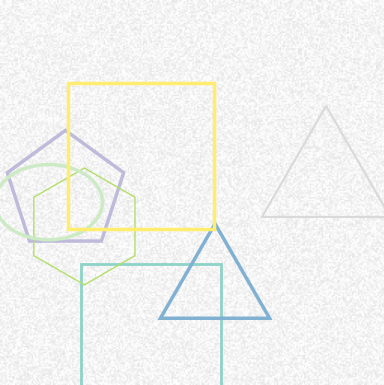[{"shape": "square", "thickness": 2, "radius": 0.91, "center": [0.392, 0.132]}, {"shape": "pentagon", "thickness": 2.5, "radius": 0.79, "center": [0.17, 0.502]}, {"shape": "triangle", "thickness": 2.5, "radius": 0.82, "center": [0.558, 0.255]}, {"shape": "hexagon", "thickness": 1, "radius": 0.76, "center": [0.219, 0.412]}, {"shape": "triangle", "thickness": 1.5, "radius": 0.96, "center": [0.847, 0.533]}, {"shape": "oval", "thickness": 2.5, "radius": 0.7, "center": [0.127, 0.475]}, {"shape": "square", "thickness": 2.5, "radius": 0.95, "center": [0.366, 0.594]}]